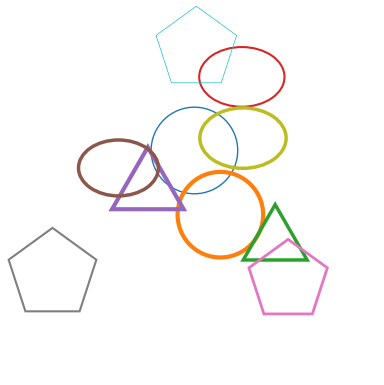[{"shape": "circle", "thickness": 1, "radius": 0.56, "center": [0.505, 0.609]}, {"shape": "circle", "thickness": 3, "radius": 0.56, "center": [0.572, 0.442]}, {"shape": "triangle", "thickness": 2.5, "radius": 0.48, "center": [0.715, 0.373]}, {"shape": "oval", "thickness": 1.5, "radius": 0.55, "center": [0.628, 0.8]}, {"shape": "triangle", "thickness": 3, "radius": 0.54, "center": [0.384, 0.51]}, {"shape": "oval", "thickness": 2.5, "radius": 0.52, "center": [0.308, 0.564]}, {"shape": "pentagon", "thickness": 2, "radius": 0.54, "center": [0.748, 0.271]}, {"shape": "pentagon", "thickness": 1.5, "radius": 0.6, "center": [0.136, 0.288]}, {"shape": "oval", "thickness": 2.5, "radius": 0.56, "center": [0.631, 0.641]}, {"shape": "pentagon", "thickness": 0.5, "radius": 0.55, "center": [0.51, 0.874]}]